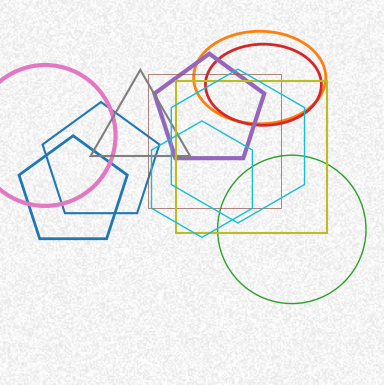[{"shape": "pentagon", "thickness": 1.5, "radius": 0.8, "center": [0.262, 0.575]}, {"shape": "pentagon", "thickness": 2, "radius": 0.74, "center": [0.19, 0.5]}, {"shape": "oval", "thickness": 2, "radius": 0.86, "center": [0.675, 0.799]}, {"shape": "circle", "thickness": 1, "radius": 0.96, "center": [0.758, 0.404]}, {"shape": "oval", "thickness": 2, "radius": 0.75, "center": [0.684, 0.78]}, {"shape": "pentagon", "thickness": 3, "radius": 0.75, "center": [0.544, 0.71]}, {"shape": "square", "thickness": 0.5, "radius": 0.86, "center": [0.558, 0.634]}, {"shape": "circle", "thickness": 3, "radius": 0.91, "center": [0.117, 0.648]}, {"shape": "triangle", "thickness": 1.5, "radius": 0.75, "center": [0.364, 0.669]}, {"shape": "square", "thickness": 1.5, "radius": 0.98, "center": [0.654, 0.593]}, {"shape": "hexagon", "thickness": 1, "radius": 0.76, "center": [0.525, 0.535]}, {"shape": "hexagon", "thickness": 1, "radius": 1.0, "center": [0.618, 0.621]}]